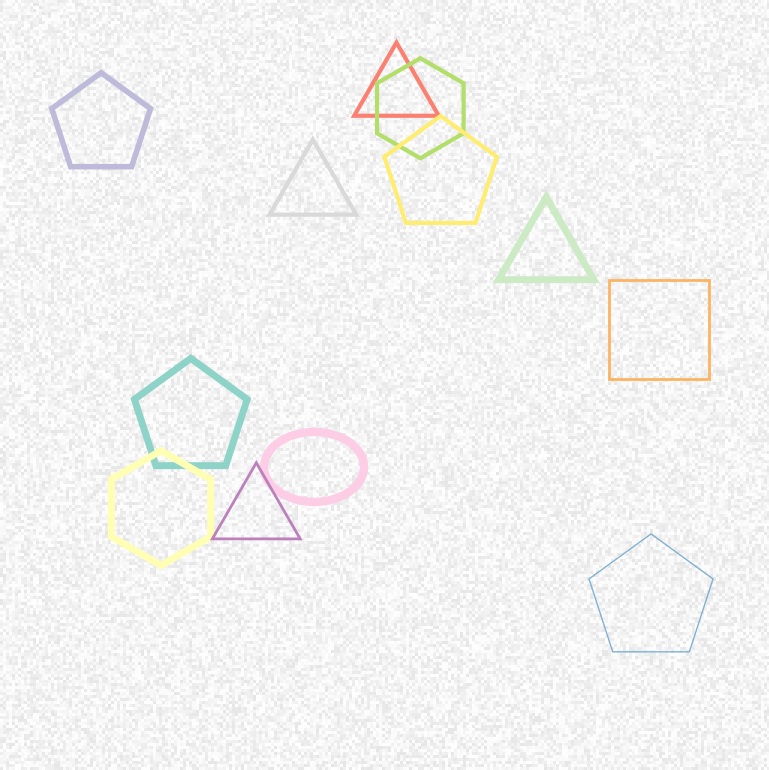[{"shape": "pentagon", "thickness": 2.5, "radius": 0.39, "center": [0.248, 0.458]}, {"shape": "hexagon", "thickness": 2.5, "radius": 0.37, "center": [0.209, 0.34]}, {"shape": "pentagon", "thickness": 2, "radius": 0.34, "center": [0.131, 0.838]}, {"shape": "triangle", "thickness": 1.5, "radius": 0.32, "center": [0.515, 0.881]}, {"shape": "pentagon", "thickness": 0.5, "radius": 0.42, "center": [0.846, 0.222]}, {"shape": "square", "thickness": 1, "radius": 0.32, "center": [0.856, 0.572]}, {"shape": "hexagon", "thickness": 1.5, "radius": 0.32, "center": [0.546, 0.859]}, {"shape": "oval", "thickness": 3, "radius": 0.32, "center": [0.408, 0.394]}, {"shape": "triangle", "thickness": 1.5, "radius": 0.33, "center": [0.406, 0.754]}, {"shape": "triangle", "thickness": 1, "radius": 0.33, "center": [0.333, 0.333]}, {"shape": "triangle", "thickness": 2.5, "radius": 0.36, "center": [0.709, 0.673]}, {"shape": "pentagon", "thickness": 1.5, "radius": 0.38, "center": [0.572, 0.773]}]